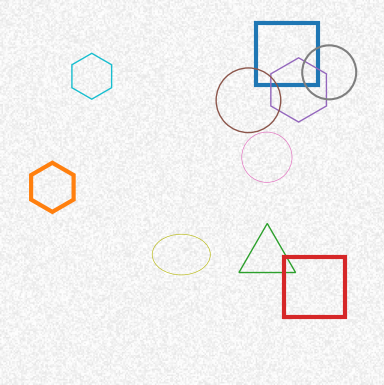[{"shape": "square", "thickness": 3, "radius": 0.4, "center": [0.745, 0.861]}, {"shape": "hexagon", "thickness": 3, "radius": 0.32, "center": [0.136, 0.513]}, {"shape": "triangle", "thickness": 1, "radius": 0.42, "center": [0.694, 0.335]}, {"shape": "square", "thickness": 3, "radius": 0.39, "center": [0.817, 0.255]}, {"shape": "hexagon", "thickness": 1, "radius": 0.42, "center": [0.776, 0.766]}, {"shape": "circle", "thickness": 1, "radius": 0.42, "center": [0.645, 0.74]}, {"shape": "circle", "thickness": 0.5, "radius": 0.33, "center": [0.693, 0.592]}, {"shape": "circle", "thickness": 1.5, "radius": 0.35, "center": [0.855, 0.812]}, {"shape": "oval", "thickness": 0.5, "radius": 0.38, "center": [0.471, 0.339]}, {"shape": "hexagon", "thickness": 1, "radius": 0.3, "center": [0.238, 0.802]}]